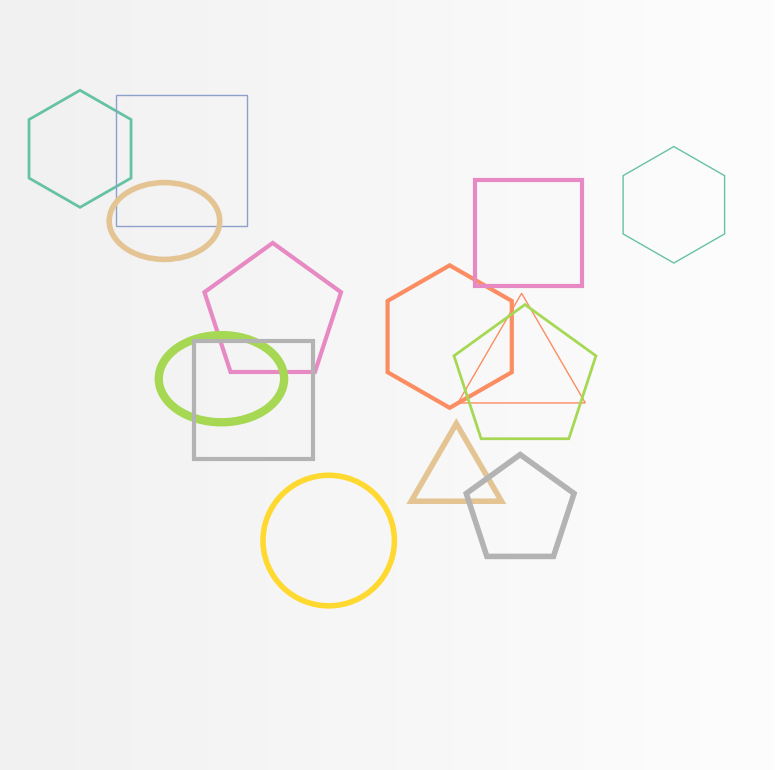[{"shape": "hexagon", "thickness": 0.5, "radius": 0.38, "center": [0.869, 0.734]}, {"shape": "hexagon", "thickness": 1, "radius": 0.38, "center": [0.103, 0.807]}, {"shape": "triangle", "thickness": 0.5, "radius": 0.47, "center": [0.673, 0.524]}, {"shape": "hexagon", "thickness": 1.5, "radius": 0.46, "center": [0.58, 0.563]}, {"shape": "square", "thickness": 0.5, "radius": 0.43, "center": [0.234, 0.792]}, {"shape": "square", "thickness": 1.5, "radius": 0.34, "center": [0.682, 0.697]}, {"shape": "pentagon", "thickness": 1.5, "radius": 0.46, "center": [0.352, 0.592]}, {"shape": "oval", "thickness": 3, "radius": 0.4, "center": [0.286, 0.508]}, {"shape": "pentagon", "thickness": 1, "radius": 0.48, "center": [0.677, 0.508]}, {"shape": "circle", "thickness": 2, "radius": 0.42, "center": [0.424, 0.298]}, {"shape": "oval", "thickness": 2, "radius": 0.36, "center": [0.212, 0.713]}, {"shape": "triangle", "thickness": 2, "radius": 0.34, "center": [0.589, 0.383]}, {"shape": "square", "thickness": 1.5, "radius": 0.38, "center": [0.327, 0.481]}, {"shape": "pentagon", "thickness": 2, "radius": 0.37, "center": [0.671, 0.337]}]